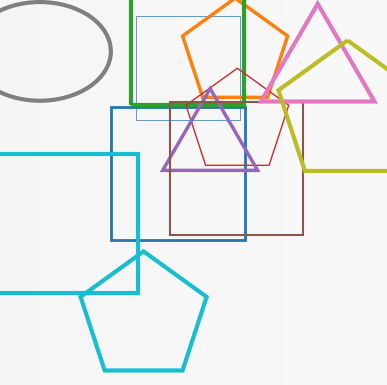[{"shape": "square", "thickness": 0.5, "radius": 0.67, "center": [0.486, 0.824]}, {"shape": "square", "thickness": 2, "radius": 0.86, "center": [0.46, 0.549]}, {"shape": "pentagon", "thickness": 2.5, "radius": 0.71, "center": [0.607, 0.862]}, {"shape": "square", "thickness": 3, "radius": 0.73, "center": [0.484, 0.872]}, {"shape": "pentagon", "thickness": 1, "radius": 0.7, "center": [0.613, 0.683]}, {"shape": "triangle", "thickness": 2.5, "radius": 0.71, "center": [0.542, 0.628]}, {"shape": "square", "thickness": 1.5, "radius": 0.86, "center": [0.61, 0.562]}, {"shape": "triangle", "thickness": 3, "radius": 0.85, "center": [0.82, 0.821]}, {"shape": "oval", "thickness": 3, "radius": 0.92, "center": [0.103, 0.867]}, {"shape": "pentagon", "thickness": 3, "radius": 0.94, "center": [0.897, 0.708]}, {"shape": "pentagon", "thickness": 3, "radius": 0.85, "center": [0.371, 0.176]}, {"shape": "square", "thickness": 3, "radius": 0.91, "center": [0.174, 0.419]}]